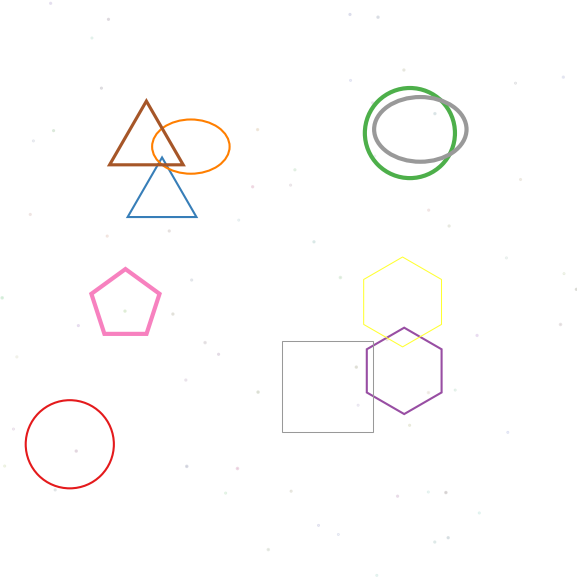[{"shape": "circle", "thickness": 1, "radius": 0.38, "center": [0.121, 0.23]}, {"shape": "triangle", "thickness": 1, "radius": 0.34, "center": [0.281, 0.658]}, {"shape": "circle", "thickness": 2, "radius": 0.39, "center": [0.71, 0.769]}, {"shape": "hexagon", "thickness": 1, "radius": 0.37, "center": [0.7, 0.357]}, {"shape": "oval", "thickness": 1, "radius": 0.34, "center": [0.33, 0.745]}, {"shape": "hexagon", "thickness": 0.5, "radius": 0.39, "center": [0.697, 0.476]}, {"shape": "triangle", "thickness": 1.5, "radius": 0.37, "center": [0.253, 0.751]}, {"shape": "pentagon", "thickness": 2, "radius": 0.31, "center": [0.217, 0.471]}, {"shape": "square", "thickness": 0.5, "radius": 0.39, "center": [0.567, 0.33]}, {"shape": "oval", "thickness": 2, "radius": 0.4, "center": [0.728, 0.775]}]